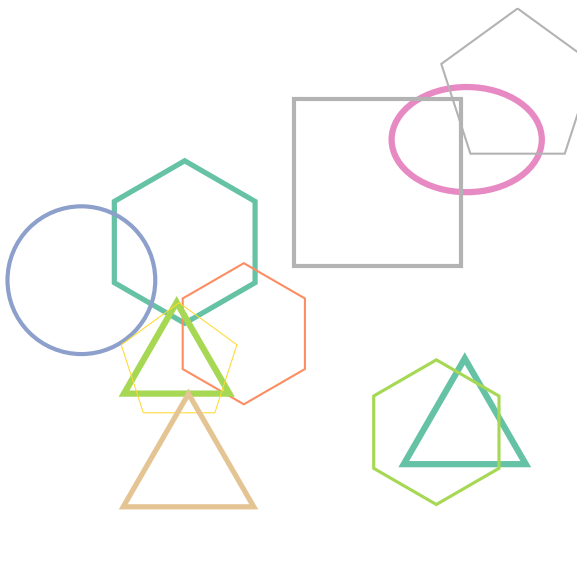[{"shape": "hexagon", "thickness": 2.5, "radius": 0.7, "center": [0.32, 0.58]}, {"shape": "triangle", "thickness": 3, "radius": 0.61, "center": [0.805, 0.256]}, {"shape": "hexagon", "thickness": 1, "radius": 0.61, "center": [0.422, 0.421]}, {"shape": "circle", "thickness": 2, "radius": 0.64, "center": [0.141, 0.514]}, {"shape": "oval", "thickness": 3, "radius": 0.65, "center": [0.808, 0.757]}, {"shape": "hexagon", "thickness": 1.5, "radius": 0.63, "center": [0.756, 0.251]}, {"shape": "triangle", "thickness": 3, "radius": 0.53, "center": [0.306, 0.37]}, {"shape": "pentagon", "thickness": 0.5, "radius": 0.53, "center": [0.31, 0.37]}, {"shape": "triangle", "thickness": 2.5, "radius": 0.65, "center": [0.326, 0.187]}, {"shape": "pentagon", "thickness": 1, "radius": 0.69, "center": [0.896, 0.845]}, {"shape": "square", "thickness": 2, "radius": 0.72, "center": [0.654, 0.683]}]